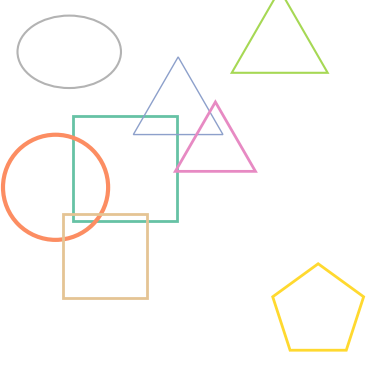[{"shape": "square", "thickness": 2, "radius": 0.68, "center": [0.325, 0.562]}, {"shape": "circle", "thickness": 3, "radius": 0.68, "center": [0.144, 0.513]}, {"shape": "triangle", "thickness": 1, "radius": 0.67, "center": [0.463, 0.718]}, {"shape": "triangle", "thickness": 2, "radius": 0.6, "center": [0.559, 0.615]}, {"shape": "triangle", "thickness": 1.5, "radius": 0.72, "center": [0.727, 0.883]}, {"shape": "pentagon", "thickness": 2, "radius": 0.62, "center": [0.826, 0.191]}, {"shape": "square", "thickness": 2, "radius": 0.54, "center": [0.273, 0.335]}, {"shape": "oval", "thickness": 1.5, "radius": 0.67, "center": [0.18, 0.865]}]